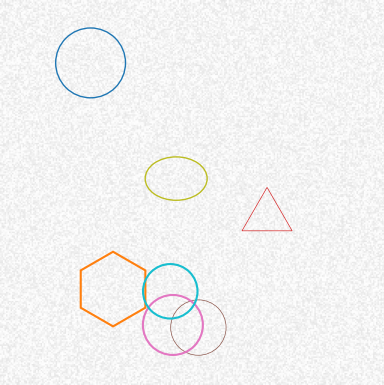[{"shape": "circle", "thickness": 1, "radius": 0.45, "center": [0.235, 0.837]}, {"shape": "hexagon", "thickness": 1.5, "radius": 0.48, "center": [0.294, 0.249]}, {"shape": "triangle", "thickness": 0.5, "radius": 0.38, "center": [0.694, 0.438]}, {"shape": "circle", "thickness": 0.5, "radius": 0.36, "center": [0.515, 0.149]}, {"shape": "circle", "thickness": 1.5, "radius": 0.39, "center": [0.449, 0.156]}, {"shape": "oval", "thickness": 1, "radius": 0.4, "center": [0.458, 0.536]}, {"shape": "circle", "thickness": 1.5, "radius": 0.35, "center": [0.442, 0.243]}]